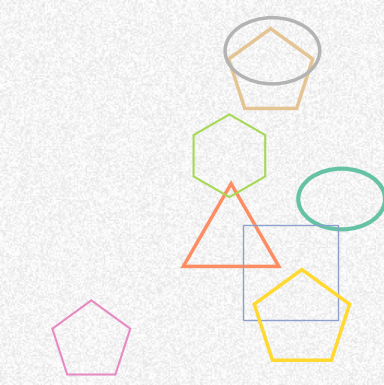[{"shape": "oval", "thickness": 3, "radius": 0.56, "center": [0.887, 0.483]}, {"shape": "triangle", "thickness": 2.5, "radius": 0.72, "center": [0.6, 0.38]}, {"shape": "square", "thickness": 1, "radius": 0.62, "center": [0.756, 0.293]}, {"shape": "pentagon", "thickness": 1.5, "radius": 0.53, "center": [0.237, 0.113]}, {"shape": "hexagon", "thickness": 1.5, "radius": 0.54, "center": [0.596, 0.595]}, {"shape": "pentagon", "thickness": 2.5, "radius": 0.65, "center": [0.784, 0.17]}, {"shape": "pentagon", "thickness": 2.5, "radius": 0.57, "center": [0.703, 0.811]}, {"shape": "oval", "thickness": 2.5, "radius": 0.61, "center": [0.708, 0.868]}]